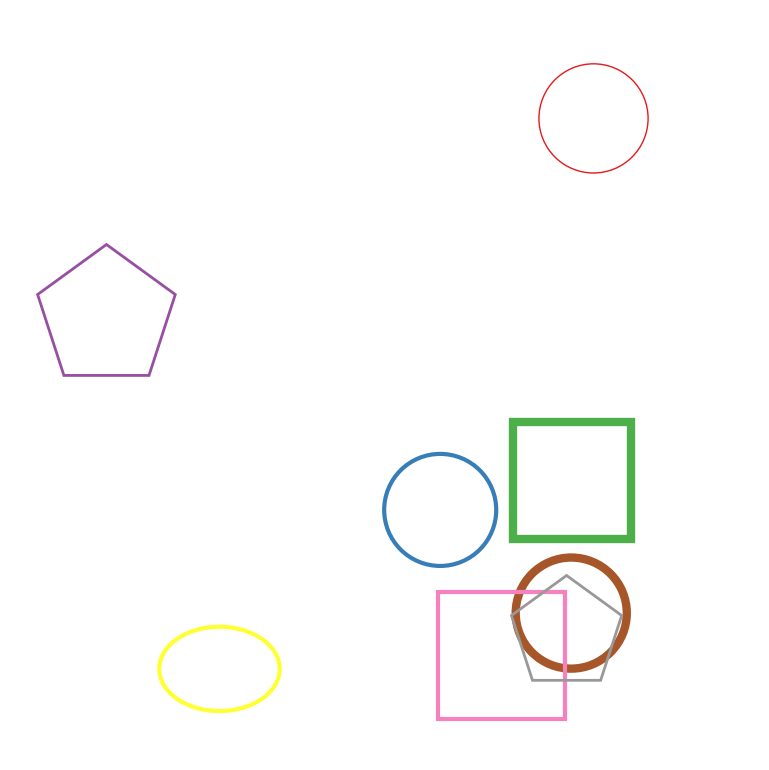[{"shape": "circle", "thickness": 0.5, "radius": 0.35, "center": [0.771, 0.846]}, {"shape": "circle", "thickness": 1.5, "radius": 0.36, "center": [0.572, 0.338]}, {"shape": "square", "thickness": 3, "radius": 0.38, "center": [0.743, 0.376]}, {"shape": "pentagon", "thickness": 1, "radius": 0.47, "center": [0.138, 0.588]}, {"shape": "oval", "thickness": 1.5, "radius": 0.39, "center": [0.285, 0.131]}, {"shape": "circle", "thickness": 3, "radius": 0.36, "center": [0.742, 0.204]}, {"shape": "square", "thickness": 1.5, "radius": 0.41, "center": [0.652, 0.149]}, {"shape": "pentagon", "thickness": 1, "radius": 0.38, "center": [0.736, 0.177]}]